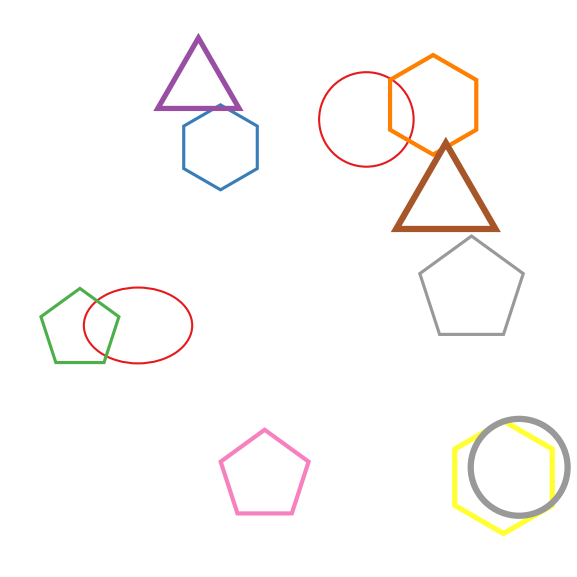[{"shape": "circle", "thickness": 1, "radius": 0.41, "center": [0.634, 0.792]}, {"shape": "oval", "thickness": 1, "radius": 0.47, "center": [0.239, 0.436]}, {"shape": "hexagon", "thickness": 1.5, "radius": 0.37, "center": [0.382, 0.744]}, {"shape": "pentagon", "thickness": 1.5, "radius": 0.35, "center": [0.138, 0.429]}, {"shape": "triangle", "thickness": 2.5, "radius": 0.41, "center": [0.344, 0.852]}, {"shape": "hexagon", "thickness": 2, "radius": 0.43, "center": [0.75, 0.818]}, {"shape": "hexagon", "thickness": 2.5, "radius": 0.49, "center": [0.872, 0.173]}, {"shape": "triangle", "thickness": 3, "radius": 0.5, "center": [0.772, 0.652]}, {"shape": "pentagon", "thickness": 2, "radius": 0.4, "center": [0.458, 0.175]}, {"shape": "pentagon", "thickness": 1.5, "radius": 0.47, "center": [0.817, 0.496]}, {"shape": "circle", "thickness": 3, "radius": 0.42, "center": [0.899, 0.19]}]